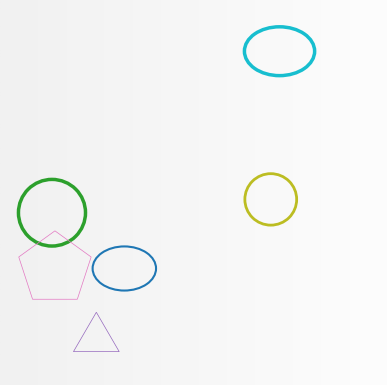[{"shape": "oval", "thickness": 1.5, "radius": 0.41, "center": [0.321, 0.303]}, {"shape": "circle", "thickness": 2.5, "radius": 0.43, "center": [0.134, 0.447]}, {"shape": "triangle", "thickness": 0.5, "radius": 0.34, "center": [0.249, 0.121]}, {"shape": "pentagon", "thickness": 0.5, "radius": 0.49, "center": [0.142, 0.302]}, {"shape": "circle", "thickness": 2, "radius": 0.33, "center": [0.699, 0.482]}, {"shape": "oval", "thickness": 2.5, "radius": 0.45, "center": [0.721, 0.867]}]